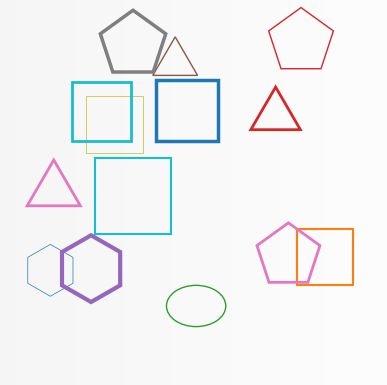[{"shape": "hexagon", "thickness": 0.5, "radius": 0.34, "center": [0.13, 0.298]}, {"shape": "square", "thickness": 2.5, "radius": 0.4, "center": [0.483, 0.713]}, {"shape": "square", "thickness": 1.5, "radius": 0.36, "center": [0.839, 0.333]}, {"shape": "oval", "thickness": 1, "radius": 0.38, "center": [0.506, 0.205]}, {"shape": "triangle", "thickness": 2, "radius": 0.37, "center": [0.711, 0.7]}, {"shape": "pentagon", "thickness": 1, "radius": 0.44, "center": [0.777, 0.893]}, {"shape": "hexagon", "thickness": 3, "radius": 0.43, "center": [0.235, 0.302]}, {"shape": "triangle", "thickness": 1, "radius": 0.33, "center": [0.452, 0.838]}, {"shape": "pentagon", "thickness": 2, "radius": 0.43, "center": [0.744, 0.336]}, {"shape": "triangle", "thickness": 2, "radius": 0.4, "center": [0.139, 0.505]}, {"shape": "pentagon", "thickness": 2.5, "radius": 0.44, "center": [0.343, 0.885]}, {"shape": "square", "thickness": 0.5, "radius": 0.37, "center": [0.295, 0.677]}, {"shape": "square", "thickness": 2, "radius": 0.38, "center": [0.261, 0.71]}, {"shape": "square", "thickness": 1.5, "radius": 0.49, "center": [0.343, 0.491]}]